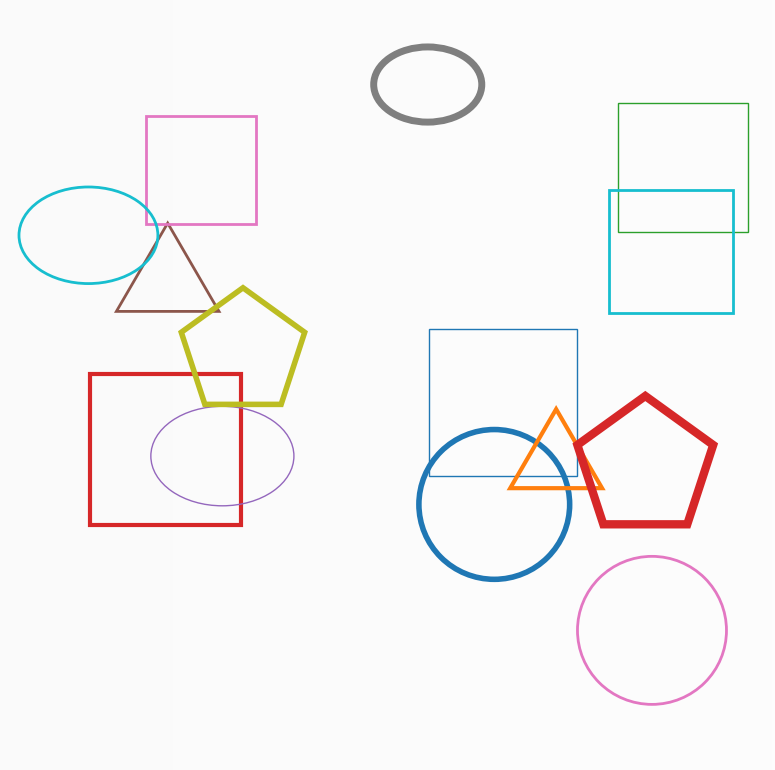[{"shape": "square", "thickness": 0.5, "radius": 0.48, "center": [0.649, 0.478]}, {"shape": "circle", "thickness": 2, "radius": 0.49, "center": [0.638, 0.345]}, {"shape": "triangle", "thickness": 1.5, "radius": 0.34, "center": [0.718, 0.4]}, {"shape": "square", "thickness": 0.5, "radius": 0.42, "center": [0.881, 0.783]}, {"shape": "square", "thickness": 1.5, "radius": 0.49, "center": [0.213, 0.416]}, {"shape": "pentagon", "thickness": 3, "radius": 0.46, "center": [0.833, 0.394]}, {"shape": "oval", "thickness": 0.5, "radius": 0.46, "center": [0.287, 0.408]}, {"shape": "triangle", "thickness": 1, "radius": 0.38, "center": [0.216, 0.634]}, {"shape": "square", "thickness": 1, "radius": 0.35, "center": [0.259, 0.779]}, {"shape": "circle", "thickness": 1, "radius": 0.48, "center": [0.841, 0.181]}, {"shape": "oval", "thickness": 2.5, "radius": 0.35, "center": [0.552, 0.89]}, {"shape": "pentagon", "thickness": 2, "radius": 0.42, "center": [0.314, 0.543]}, {"shape": "oval", "thickness": 1, "radius": 0.45, "center": [0.114, 0.694]}, {"shape": "square", "thickness": 1, "radius": 0.4, "center": [0.866, 0.673]}]